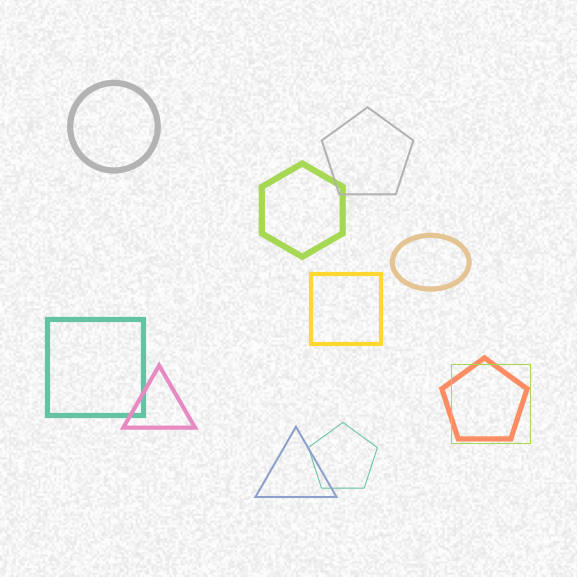[{"shape": "square", "thickness": 2.5, "radius": 0.42, "center": [0.165, 0.363]}, {"shape": "pentagon", "thickness": 0.5, "radius": 0.31, "center": [0.594, 0.205]}, {"shape": "pentagon", "thickness": 2.5, "radius": 0.39, "center": [0.839, 0.302]}, {"shape": "triangle", "thickness": 1, "radius": 0.41, "center": [0.513, 0.179]}, {"shape": "triangle", "thickness": 2, "radius": 0.36, "center": [0.276, 0.294]}, {"shape": "hexagon", "thickness": 3, "radius": 0.4, "center": [0.523, 0.635]}, {"shape": "square", "thickness": 0.5, "radius": 0.34, "center": [0.849, 0.3]}, {"shape": "square", "thickness": 2, "radius": 0.3, "center": [0.599, 0.464]}, {"shape": "oval", "thickness": 2.5, "radius": 0.33, "center": [0.746, 0.545]}, {"shape": "circle", "thickness": 3, "radius": 0.38, "center": [0.197, 0.78]}, {"shape": "pentagon", "thickness": 1, "radius": 0.42, "center": [0.636, 0.73]}]